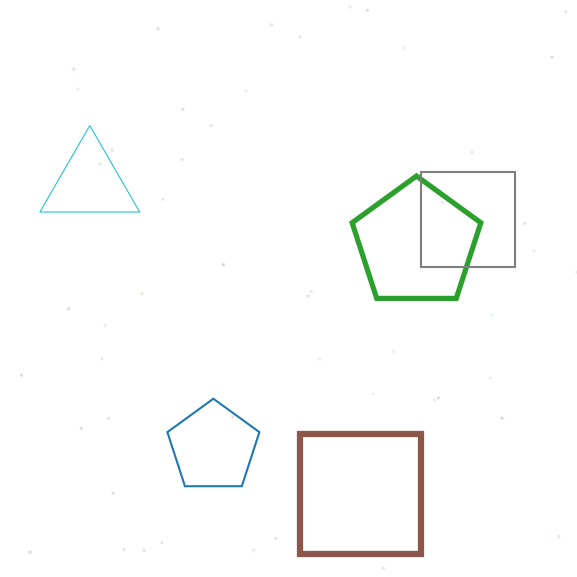[{"shape": "pentagon", "thickness": 1, "radius": 0.42, "center": [0.369, 0.225]}, {"shape": "pentagon", "thickness": 2.5, "radius": 0.59, "center": [0.721, 0.577]}, {"shape": "square", "thickness": 3, "radius": 0.52, "center": [0.624, 0.144]}, {"shape": "square", "thickness": 1, "radius": 0.41, "center": [0.81, 0.619]}, {"shape": "triangle", "thickness": 0.5, "radius": 0.5, "center": [0.155, 0.682]}]